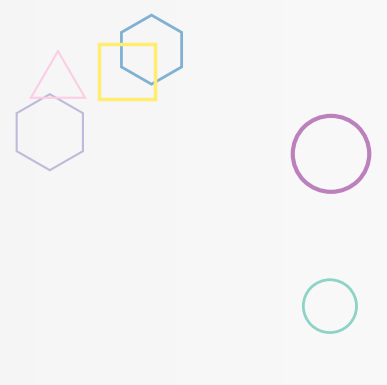[{"shape": "circle", "thickness": 2, "radius": 0.34, "center": [0.851, 0.205]}, {"shape": "hexagon", "thickness": 1.5, "radius": 0.49, "center": [0.129, 0.657]}, {"shape": "hexagon", "thickness": 2, "radius": 0.45, "center": [0.391, 0.871]}, {"shape": "triangle", "thickness": 1.5, "radius": 0.4, "center": [0.15, 0.786]}, {"shape": "circle", "thickness": 3, "radius": 0.49, "center": [0.854, 0.6]}, {"shape": "square", "thickness": 2.5, "radius": 0.36, "center": [0.327, 0.815]}]